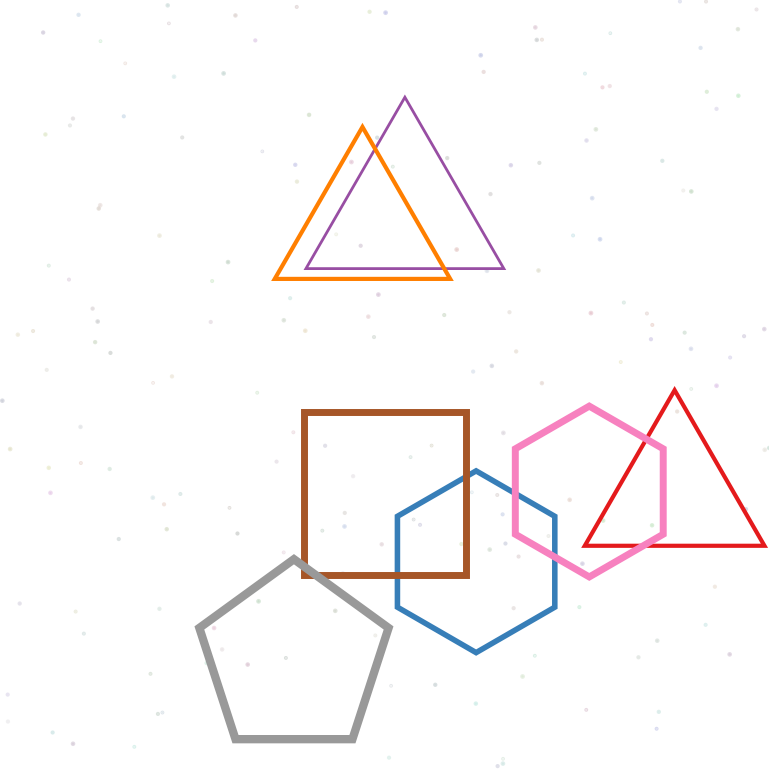[{"shape": "triangle", "thickness": 1.5, "radius": 0.67, "center": [0.876, 0.359]}, {"shape": "hexagon", "thickness": 2, "radius": 0.59, "center": [0.618, 0.27]}, {"shape": "triangle", "thickness": 1, "radius": 0.74, "center": [0.526, 0.725]}, {"shape": "triangle", "thickness": 1.5, "radius": 0.66, "center": [0.471, 0.704]}, {"shape": "square", "thickness": 2.5, "radius": 0.53, "center": [0.5, 0.359]}, {"shape": "hexagon", "thickness": 2.5, "radius": 0.55, "center": [0.765, 0.362]}, {"shape": "pentagon", "thickness": 3, "radius": 0.65, "center": [0.382, 0.145]}]